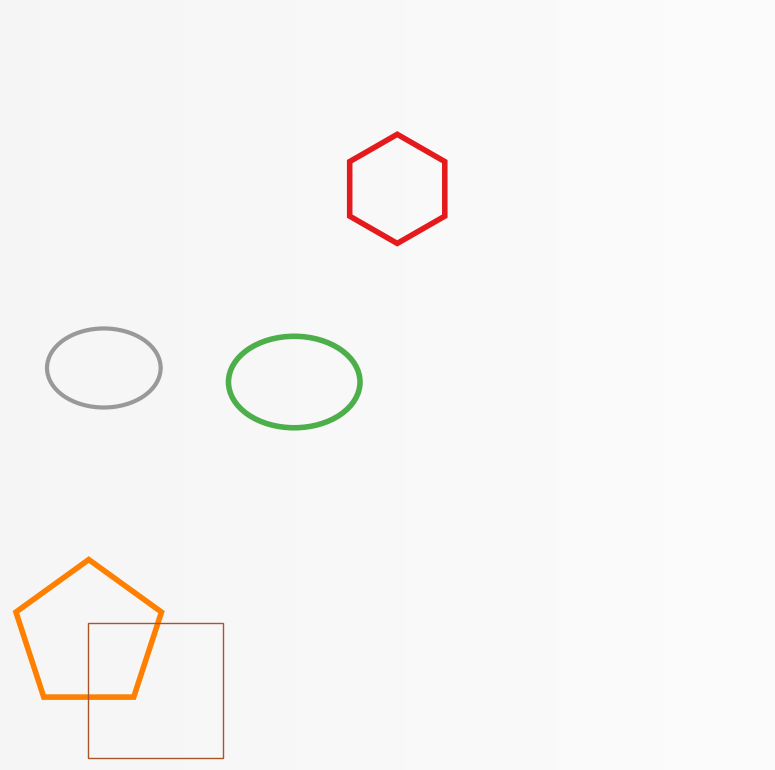[{"shape": "hexagon", "thickness": 2, "radius": 0.35, "center": [0.513, 0.755]}, {"shape": "oval", "thickness": 2, "radius": 0.42, "center": [0.38, 0.504]}, {"shape": "pentagon", "thickness": 2, "radius": 0.49, "center": [0.114, 0.175]}, {"shape": "square", "thickness": 0.5, "radius": 0.44, "center": [0.201, 0.104]}, {"shape": "oval", "thickness": 1.5, "radius": 0.37, "center": [0.134, 0.522]}]